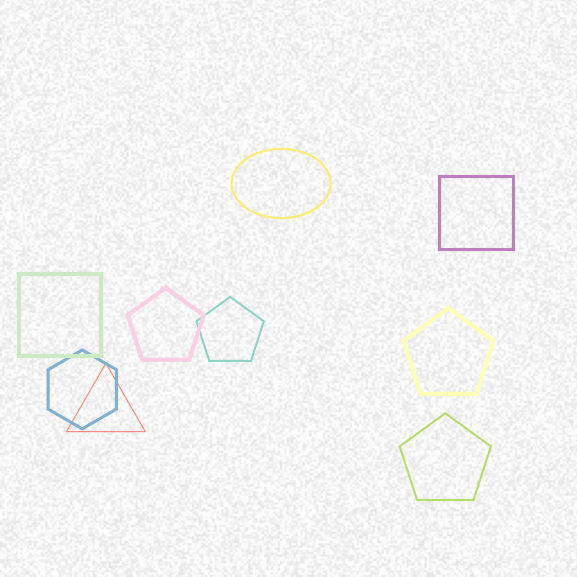[{"shape": "pentagon", "thickness": 1, "radius": 0.31, "center": [0.399, 0.424]}, {"shape": "pentagon", "thickness": 2, "radius": 0.41, "center": [0.777, 0.383]}, {"shape": "triangle", "thickness": 0.5, "radius": 0.39, "center": [0.183, 0.291]}, {"shape": "hexagon", "thickness": 1.5, "radius": 0.34, "center": [0.142, 0.325]}, {"shape": "pentagon", "thickness": 1, "radius": 0.42, "center": [0.771, 0.2]}, {"shape": "pentagon", "thickness": 2, "radius": 0.35, "center": [0.287, 0.432]}, {"shape": "square", "thickness": 1.5, "radius": 0.32, "center": [0.824, 0.631]}, {"shape": "square", "thickness": 2, "radius": 0.36, "center": [0.103, 0.454]}, {"shape": "oval", "thickness": 1, "radius": 0.43, "center": [0.487, 0.681]}]